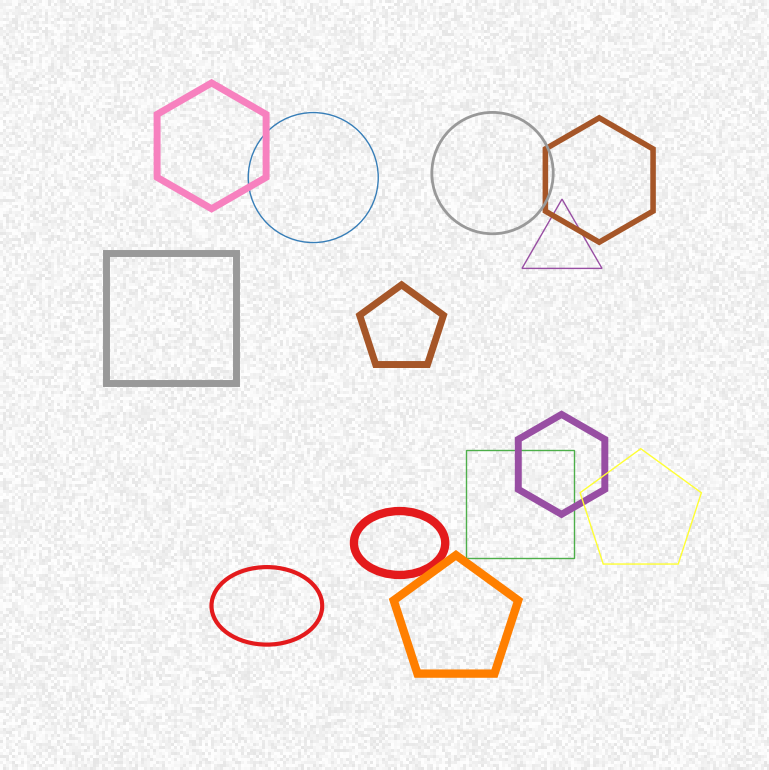[{"shape": "oval", "thickness": 3, "radius": 0.3, "center": [0.519, 0.295]}, {"shape": "oval", "thickness": 1.5, "radius": 0.36, "center": [0.347, 0.213]}, {"shape": "circle", "thickness": 0.5, "radius": 0.42, "center": [0.407, 0.769]}, {"shape": "square", "thickness": 0.5, "radius": 0.35, "center": [0.676, 0.345]}, {"shape": "hexagon", "thickness": 2.5, "radius": 0.32, "center": [0.729, 0.397]}, {"shape": "triangle", "thickness": 0.5, "radius": 0.3, "center": [0.73, 0.681]}, {"shape": "pentagon", "thickness": 3, "radius": 0.43, "center": [0.592, 0.194]}, {"shape": "pentagon", "thickness": 0.5, "radius": 0.41, "center": [0.832, 0.334]}, {"shape": "hexagon", "thickness": 2, "radius": 0.4, "center": [0.778, 0.766]}, {"shape": "pentagon", "thickness": 2.5, "radius": 0.29, "center": [0.522, 0.573]}, {"shape": "hexagon", "thickness": 2.5, "radius": 0.41, "center": [0.275, 0.811]}, {"shape": "square", "thickness": 2.5, "radius": 0.42, "center": [0.222, 0.587]}, {"shape": "circle", "thickness": 1, "radius": 0.39, "center": [0.64, 0.775]}]